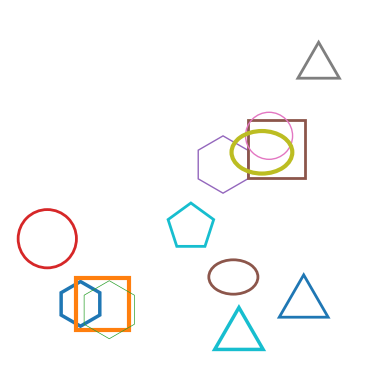[{"shape": "hexagon", "thickness": 2.5, "radius": 0.29, "center": [0.209, 0.211]}, {"shape": "triangle", "thickness": 2, "radius": 0.37, "center": [0.789, 0.213]}, {"shape": "square", "thickness": 3, "radius": 0.34, "center": [0.267, 0.21]}, {"shape": "hexagon", "thickness": 0.5, "radius": 0.38, "center": [0.284, 0.196]}, {"shape": "circle", "thickness": 2, "radius": 0.38, "center": [0.123, 0.38]}, {"shape": "hexagon", "thickness": 1, "radius": 0.37, "center": [0.579, 0.573]}, {"shape": "oval", "thickness": 2, "radius": 0.32, "center": [0.606, 0.281]}, {"shape": "square", "thickness": 2, "radius": 0.37, "center": [0.718, 0.613]}, {"shape": "circle", "thickness": 1, "radius": 0.31, "center": [0.699, 0.647]}, {"shape": "triangle", "thickness": 2, "radius": 0.31, "center": [0.828, 0.828]}, {"shape": "oval", "thickness": 3, "radius": 0.39, "center": [0.68, 0.604]}, {"shape": "pentagon", "thickness": 2, "radius": 0.31, "center": [0.496, 0.41]}, {"shape": "triangle", "thickness": 2.5, "radius": 0.36, "center": [0.621, 0.129]}]